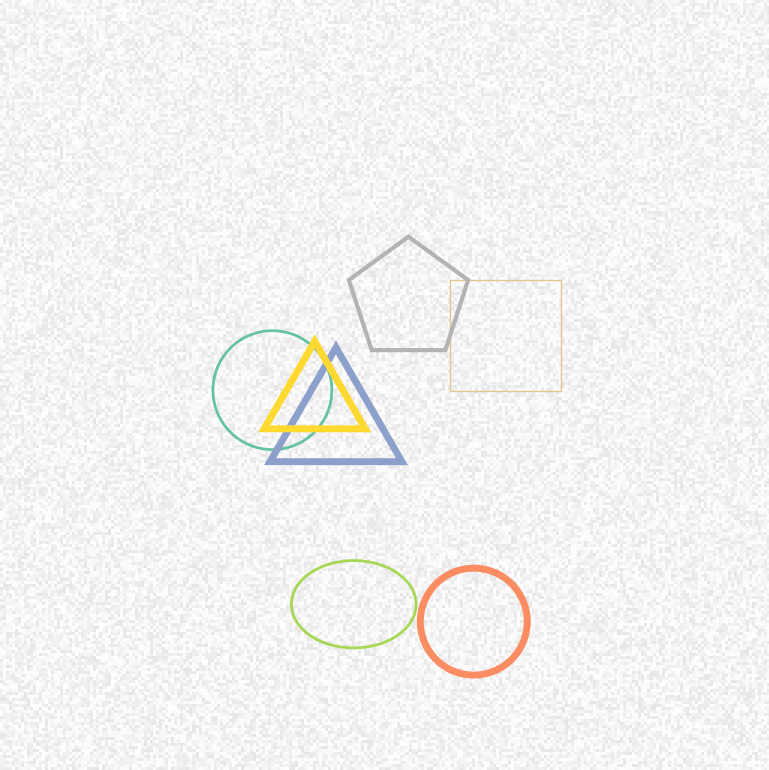[{"shape": "circle", "thickness": 1, "radius": 0.39, "center": [0.354, 0.493]}, {"shape": "circle", "thickness": 2.5, "radius": 0.35, "center": [0.615, 0.193]}, {"shape": "triangle", "thickness": 2.5, "radius": 0.49, "center": [0.436, 0.45]}, {"shape": "oval", "thickness": 1, "radius": 0.4, "center": [0.459, 0.215]}, {"shape": "triangle", "thickness": 2.5, "radius": 0.38, "center": [0.409, 0.481]}, {"shape": "square", "thickness": 0.5, "radius": 0.36, "center": [0.656, 0.564]}, {"shape": "pentagon", "thickness": 1.5, "radius": 0.41, "center": [0.531, 0.611]}]